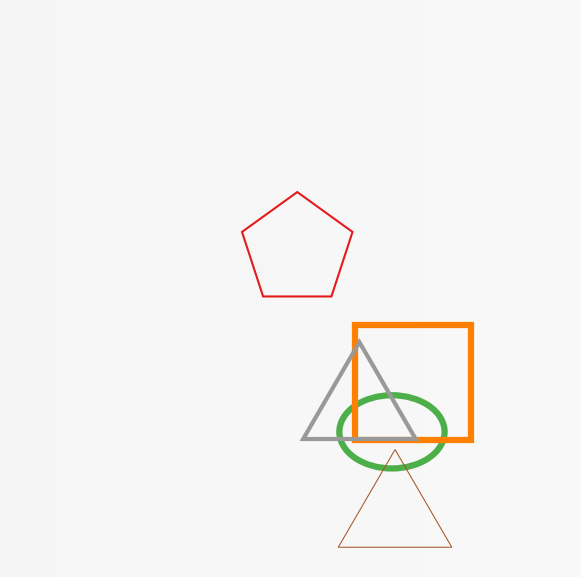[{"shape": "pentagon", "thickness": 1, "radius": 0.5, "center": [0.511, 0.567]}, {"shape": "oval", "thickness": 3, "radius": 0.45, "center": [0.674, 0.251]}, {"shape": "square", "thickness": 3, "radius": 0.5, "center": [0.711, 0.337]}, {"shape": "triangle", "thickness": 0.5, "radius": 0.56, "center": [0.68, 0.108]}, {"shape": "triangle", "thickness": 2, "radius": 0.56, "center": [0.618, 0.295]}]